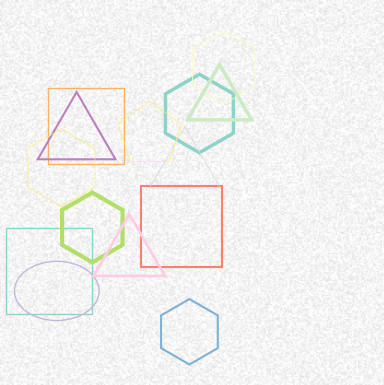[{"shape": "hexagon", "thickness": 2.5, "radius": 0.51, "center": [0.518, 0.705]}, {"shape": "square", "thickness": 1, "radius": 0.56, "center": [0.127, 0.296]}, {"shape": "hexagon", "thickness": 0.5, "radius": 0.47, "center": [0.581, 0.824]}, {"shape": "oval", "thickness": 1, "radius": 0.55, "center": [0.148, 0.244]}, {"shape": "square", "thickness": 1.5, "radius": 0.53, "center": [0.472, 0.411]}, {"shape": "hexagon", "thickness": 1.5, "radius": 0.42, "center": [0.492, 0.138]}, {"shape": "square", "thickness": 1, "radius": 0.49, "center": [0.223, 0.673]}, {"shape": "hexagon", "thickness": 3, "radius": 0.45, "center": [0.24, 0.409]}, {"shape": "triangle", "thickness": 2, "radius": 0.53, "center": [0.336, 0.337]}, {"shape": "triangle", "thickness": 0.5, "radius": 0.53, "center": [0.48, 0.565]}, {"shape": "triangle", "thickness": 1.5, "radius": 0.58, "center": [0.199, 0.644]}, {"shape": "triangle", "thickness": 2.5, "radius": 0.48, "center": [0.57, 0.737]}, {"shape": "pentagon", "thickness": 0.5, "radius": 0.43, "center": [0.389, 0.651]}, {"shape": "hexagon", "thickness": 0.5, "radius": 0.5, "center": [0.16, 0.564]}]